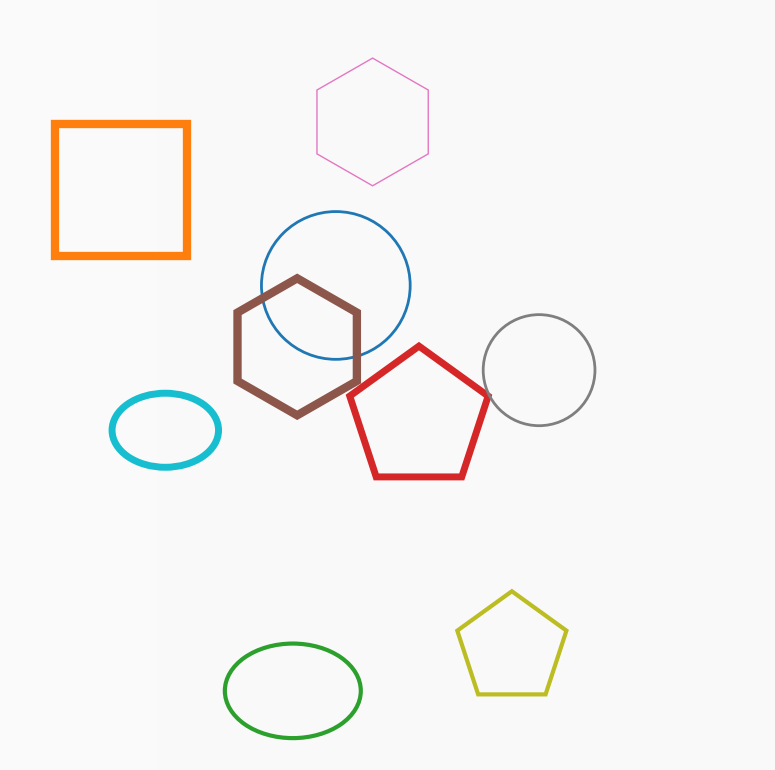[{"shape": "circle", "thickness": 1, "radius": 0.48, "center": [0.433, 0.629]}, {"shape": "square", "thickness": 3, "radius": 0.43, "center": [0.156, 0.753]}, {"shape": "oval", "thickness": 1.5, "radius": 0.44, "center": [0.378, 0.103]}, {"shape": "pentagon", "thickness": 2.5, "radius": 0.47, "center": [0.541, 0.457]}, {"shape": "hexagon", "thickness": 3, "radius": 0.44, "center": [0.383, 0.55]}, {"shape": "hexagon", "thickness": 0.5, "radius": 0.41, "center": [0.481, 0.842]}, {"shape": "circle", "thickness": 1, "radius": 0.36, "center": [0.696, 0.519]}, {"shape": "pentagon", "thickness": 1.5, "radius": 0.37, "center": [0.66, 0.158]}, {"shape": "oval", "thickness": 2.5, "radius": 0.34, "center": [0.213, 0.441]}]